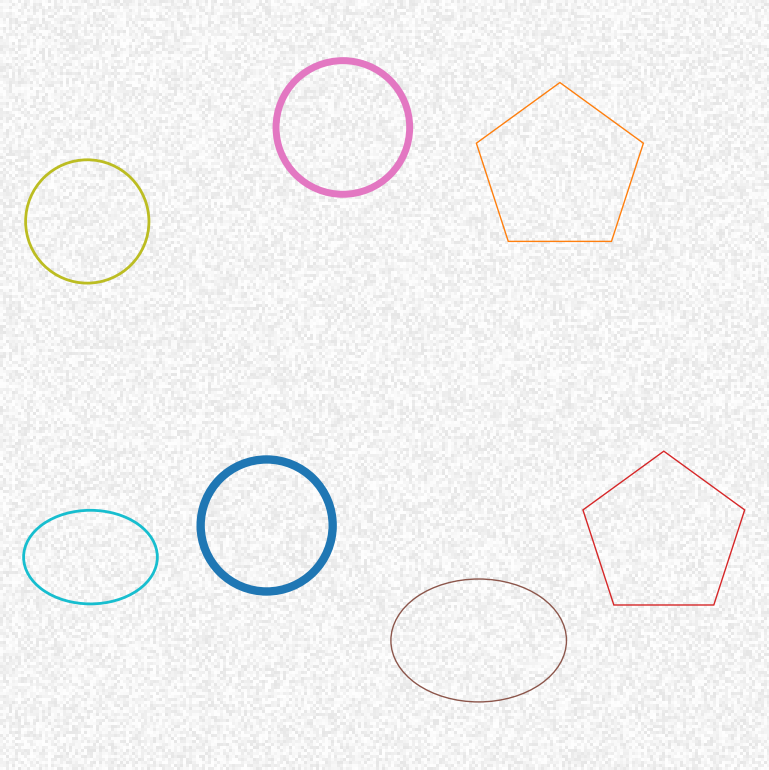[{"shape": "circle", "thickness": 3, "radius": 0.43, "center": [0.346, 0.318]}, {"shape": "pentagon", "thickness": 0.5, "radius": 0.57, "center": [0.727, 0.779]}, {"shape": "pentagon", "thickness": 0.5, "radius": 0.55, "center": [0.862, 0.304]}, {"shape": "oval", "thickness": 0.5, "radius": 0.57, "center": [0.622, 0.168]}, {"shape": "circle", "thickness": 2.5, "radius": 0.43, "center": [0.445, 0.834]}, {"shape": "circle", "thickness": 1, "radius": 0.4, "center": [0.113, 0.712]}, {"shape": "oval", "thickness": 1, "radius": 0.43, "center": [0.117, 0.276]}]